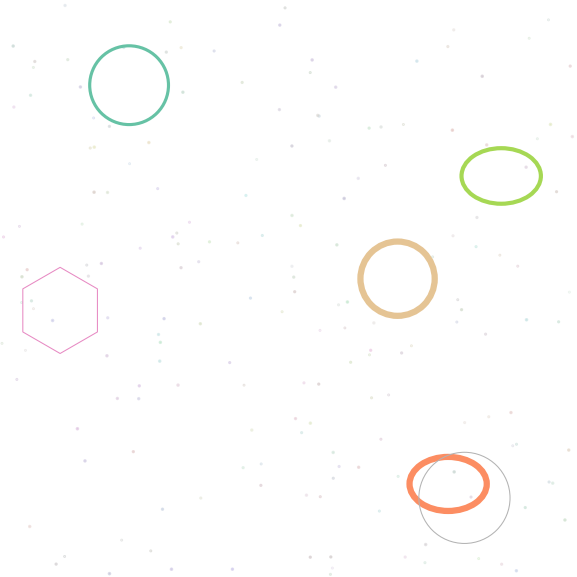[{"shape": "circle", "thickness": 1.5, "radius": 0.34, "center": [0.224, 0.852]}, {"shape": "oval", "thickness": 3, "radius": 0.33, "center": [0.776, 0.161]}, {"shape": "hexagon", "thickness": 0.5, "radius": 0.37, "center": [0.104, 0.462]}, {"shape": "oval", "thickness": 2, "radius": 0.34, "center": [0.868, 0.694]}, {"shape": "circle", "thickness": 3, "radius": 0.32, "center": [0.688, 0.517]}, {"shape": "circle", "thickness": 0.5, "radius": 0.39, "center": [0.804, 0.137]}]